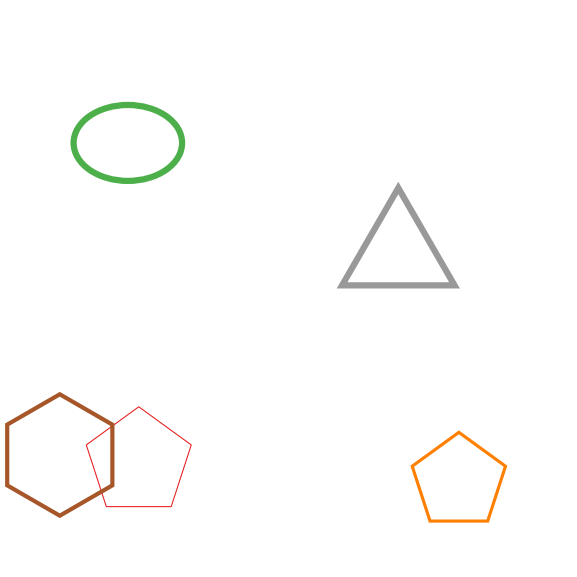[{"shape": "pentagon", "thickness": 0.5, "radius": 0.48, "center": [0.24, 0.199]}, {"shape": "oval", "thickness": 3, "radius": 0.47, "center": [0.221, 0.752]}, {"shape": "pentagon", "thickness": 1.5, "radius": 0.42, "center": [0.795, 0.166]}, {"shape": "hexagon", "thickness": 2, "radius": 0.53, "center": [0.104, 0.211]}, {"shape": "triangle", "thickness": 3, "radius": 0.56, "center": [0.69, 0.561]}]